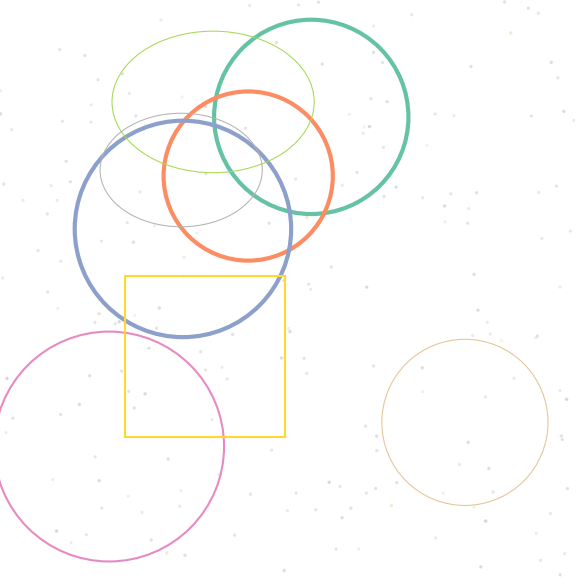[{"shape": "circle", "thickness": 2, "radius": 0.84, "center": [0.539, 0.797]}, {"shape": "circle", "thickness": 2, "radius": 0.73, "center": [0.43, 0.694]}, {"shape": "circle", "thickness": 2, "radius": 0.94, "center": [0.317, 0.603]}, {"shape": "circle", "thickness": 1, "radius": 1.0, "center": [0.189, 0.226]}, {"shape": "oval", "thickness": 0.5, "radius": 0.88, "center": [0.369, 0.823]}, {"shape": "square", "thickness": 1, "radius": 0.69, "center": [0.355, 0.382]}, {"shape": "circle", "thickness": 0.5, "radius": 0.72, "center": [0.805, 0.268]}, {"shape": "oval", "thickness": 0.5, "radius": 0.7, "center": [0.314, 0.705]}]